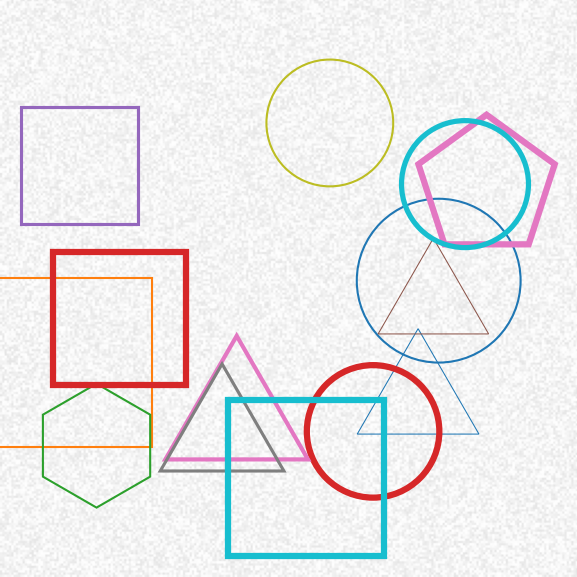[{"shape": "triangle", "thickness": 0.5, "radius": 0.61, "center": [0.724, 0.308]}, {"shape": "circle", "thickness": 1, "radius": 0.71, "center": [0.76, 0.513]}, {"shape": "square", "thickness": 1, "radius": 0.73, "center": [0.116, 0.372]}, {"shape": "hexagon", "thickness": 1, "radius": 0.54, "center": [0.167, 0.227]}, {"shape": "circle", "thickness": 3, "radius": 0.57, "center": [0.646, 0.252]}, {"shape": "square", "thickness": 3, "radius": 0.57, "center": [0.207, 0.448]}, {"shape": "square", "thickness": 1.5, "radius": 0.51, "center": [0.137, 0.712]}, {"shape": "triangle", "thickness": 0.5, "radius": 0.55, "center": [0.75, 0.476]}, {"shape": "pentagon", "thickness": 3, "radius": 0.62, "center": [0.843, 0.676]}, {"shape": "triangle", "thickness": 2, "radius": 0.71, "center": [0.41, 0.275]}, {"shape": "triangle", "thickness": 1.5, "radius": 0.62, "center": [0.385, 0.245]}, {"shape": "circle", "thickness": 1, "radius": 0.55, "center": [0.571, 0.786]}, {"shape": "square", "thickness": 3, "radius": 0.67, "center": [0.53, 0.172]}, {"shape": "circle", "thickness": 2.5, "radius": 0.55, "center": [0.805, 0.68]}]